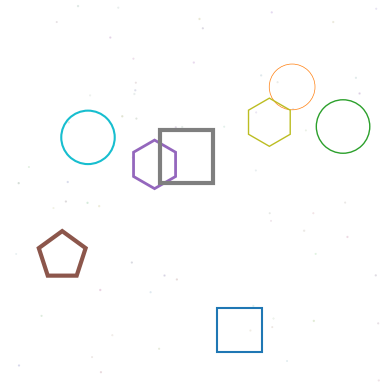[{"shape": "square", "thickness": 1.5, "radius": 0.29, "center": [0.623, 0.143]}, {"shape": "circle", "thickness": 0.5, "radius": 0.3, "center": [0.759, 0.774]}, {"shape": "circle", "thickness": 1, "radius": 0.35, "center": [0.891, 0.671]}, {"shape": "hexagon", "thickness": 2, "radius": 0.32, "center": [0.401, 0.573]}, {"shape": "pentagon", "thickness": 3, "radius": 0.32, "center": [0.162, 0.336]}, {"shape": "square", "thickness": 3, "radius": 0.34, "center": [0.484, 0.594]}, {"shape": "hexagon", "thickness": 1, "radius": 0.31, "center": [0.7, 0.683]}, {"shape": "circle", "thickness": 1.5, "radius": 0.35, "center": [0.229, 0.643]}]